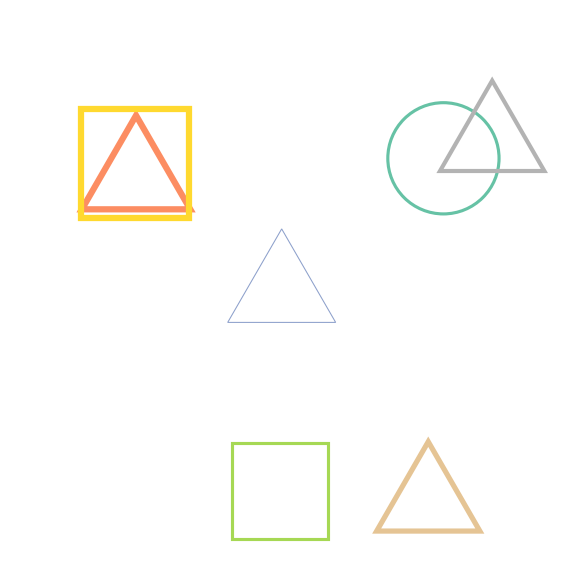[{"shape": "circle", "thickness": 1.5, "radius": 0.48, "center": [0.768, 0.725]}, {"shape": "triangle", "thickness": 3, "radius": 0.54, "center": [0.236, 0.691]}, {"shape": "triangle", "thickness": 0.5, "radius": 0.54, "center": [0.488, 0.495]}, {"shape": "square", "thickness": 1.5, "radius": 0.42, "center": [0.485, 0.149]}, {"shape": "square", "thickness": 3, "radius": 0.47, "center": [0.234, 0.716]}, {"shape": "triangle", "thickness": 2.5, "radius": 0.52, "center": [0.742, 0.131]}, {"shape": "triangle", "thickness": 2, "radius": 0.52, "center": [0.852, 0.755]}]